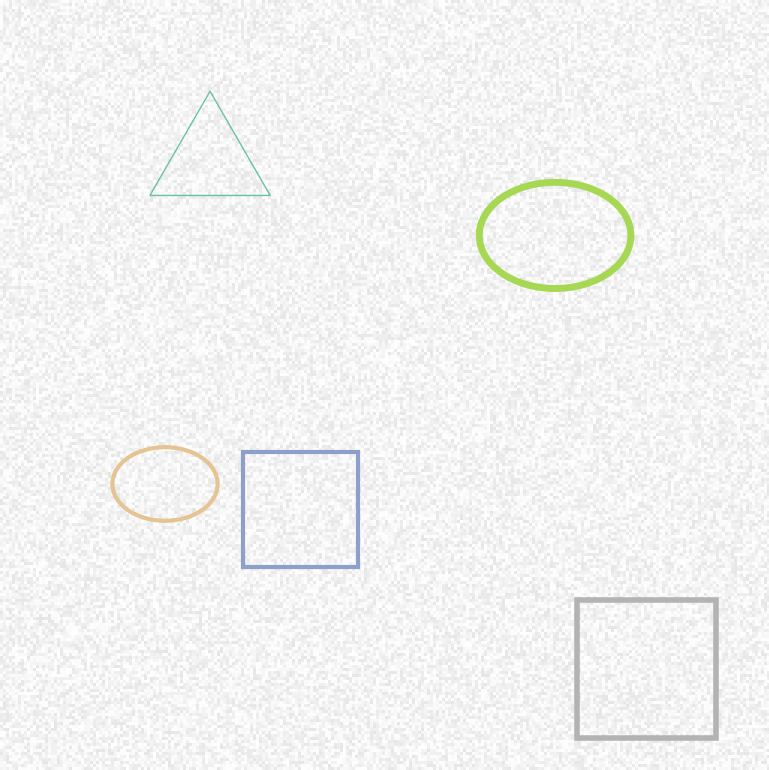[{"shape": "triangle", "thickness": 0.5, "radius": 0.45, "center": [0.273, 0.791]}, {"shape": "square", "thickness": 1.5, "radius": 0.37, "center": [0.39, 0.338]}, {"shape": "oval", "thickness": 2.5, "radius": 0.49, "center": [0.721, 0.694]}, {"shape": "oval", "thickness": 1.5, "radius": 0.34, "center": [0.214, 0.371]}, {"shape": "square", "thickness": 2, "radius": 0.45, "center": [0.84, 0.131]}]